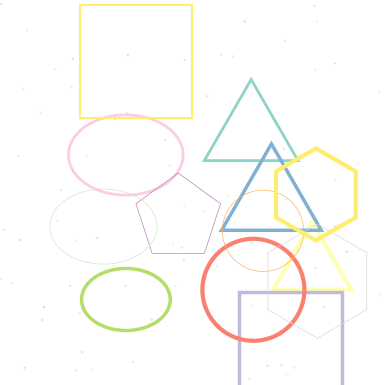[{"shape": "triangle", "thickness": 2, "radius": 0.7, "center": [0.652, 0.653]}, {"shape": "triangle", "thickness": 3, "radius": 0.58, "center": [0.811, 0.307]}, {"shape": "square", "thickness": 2.5, "radius": 0.67, "center": [0.755, 0.109]}, {"shape": "circle", "thickness": 3, "radius": 0.66, "center": [0.658, 0.247]}, {"shape": "triangle", "thickness": 2.5, "radius": 0.75, "center": [0.705, 0.477]}, {"shape": "circle", "thickness": 0.5, "radius": 0.53, "center": [0.683, 0.4]}, {"shape": "oval", "thickness": 2.5, "radius": 0.58, "center": [0.327, 0.222]}, {"shape": "oval", "thickness": 2, "radius": 0.74, "center": [0.327, 0.597]}, {"shape": "hexagon", "thickness": 0.5, "radius": 0.74, "center": [0.824, 0.27]}, {"shape": "pentagon", "thickness": 0.5, "radius": 0.58, "center": [0.463, 0.435]}, {"shape": "oval", "thickness": 0.5, "radius": 0.7, "center": [0.269, 0.412]}, {"shape": "square", "thickness": 1.5, "radius": 0.73, "center": [0.354, 0.84]}, {"shape": "hexagon", "thickness": 3, "radius": 0.6, "center": [0.82, 0.495]}]